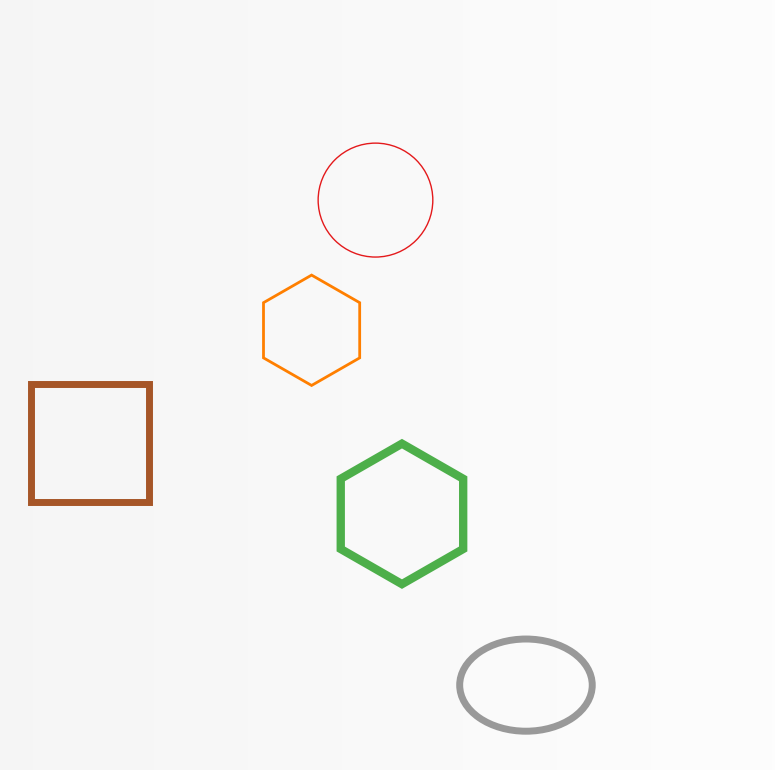[{"shape": "circle", "thickness": 0.5, "radius": 0.37, "center": [0.484, 0.74]}, {"shape": "hexagon", "thickness": 3, "radius": 0.46, "center": [0.519, 0.333]}, {"shape": "hexagon", "thickness": 1, "radius": 0.36, "center": [0.402, 0.571]}, {"shape": "square", "thickness": 2.5, "radius": 0.38, "center": [0.116, 0.425]}, {"shape": "oval", "thickness": 2.5, "radius": 0.43, "center": [0.679, 0.11]}]